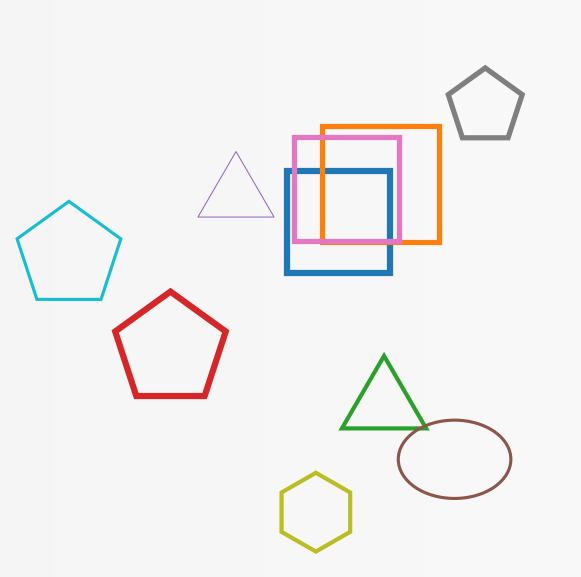[{"shape": "square", "thickness": 3, "radius": 0.44, "center": [0.582, 0.615]}, {"shape": "square", "thickness": 2.5, "radius": 0.5, "center": [0.655, 0.681]}, {"shape": "triangle", "thickness": 2, "radius": 0.42, "center": [0.661, 0.299]}, {"shape": "pentagon", "thickness": 3, "radius": 0.5, "center": [0.293, 0.394]}, {"shape": "triangle", "thickness": 0.5, "radius": 0.38, "center": [0.406, 0.661]}, {"shape": "oval", "thickness": 1.5, "radius": 0.48, "center": [0.782, 0.204]}, {"shape": "square", "thickness": 2.5, "radius": 0.45, "center": [0.596, 0.673]}, {"shape": "pentagon", "thickness": 2.5, "radius": 0.33, "center": [0.835, 0.815]}, {"shape": "hexagon", "thickness": 2, "radius": 0.34, "center": [0.543, 0.112]}, {"shape": "pentagon", "thickness": 1.5, "radius": 0.47, "center": [0.119, 0.557]}]